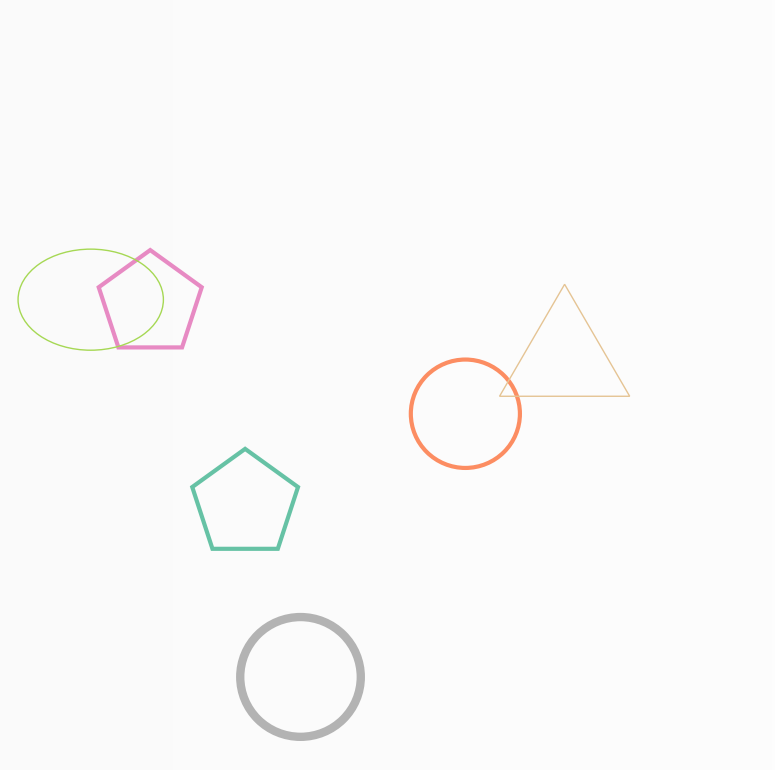[{"shape": "pentagon", "thickness": 1.5, "radius": 0.36, "center": [0.316, 0.345]}, {"shape": "circle", "thickness": 1.5, "radius": 0.35, "center": [0.6, 0.463]}, {"shape": "pentagon", "thickness": 1.5, "radius": 0.35, "center": [0.194, 0.605]}, {"shape": "oval", "thickness": 0.5, "radius": 0.47, "center": [0.117, 0.611]}, {"shape": "triangle", "thickness": 0.5, "radius": 0.48, "center": [0.729, 0.534]}, {"shape": "circle", "thickness": 3, "radius": 0.39, "center": [0.388, 0.121]}]